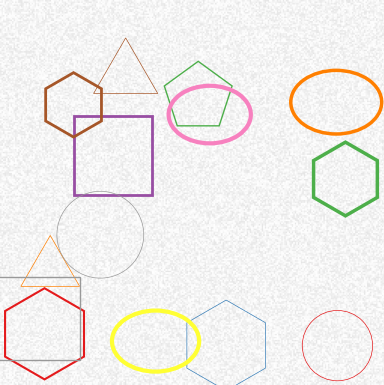[{"shape": "circle", "thickness": 0.5, "radius": 0.46, "center": [0.876, 0.102]}, {"shape": "hexagon", "thickness": 1.5, "radius": 0.59, "center": [0.116, 0.133]}, {"shape": "hexagon", "thickness": 0.5, "radius": 0.59, "center": [0.587, 0.103]}, {"shape": "hexagon", "thickness": 2.5, "radius": 0.48, "center": [0.897, 0.535]}, {"shape": "pentagon", "thickness": 1, "radius": 0.46, "center": [0.515, 0.748]}, {"shape": "square", "thickness": 2, "radius": 0.51, "center": [0.294, 0.596]}, {"shape": "oval", "thickness": 2.5, "radius": 0.59, "center": [0.873, 0.735]}, {"shape": "triangle", "thickness": 0.5, "radius": 0.44, "center": [0.13, 0.3]}, {"shape": "oval", "thickness": 3, "radius": 0.57, "center": [0.404, 0.114]}, {"shape": "triangle", "thickness": 0.5, "radius": 0.48, "center": [0.326, 0.805]}, {"shape": "hexagon", "thickness": 2, "radius": 0.42, "center": [0.191, 0.728]}, {"shape": "oval", "thickness": 3, "radius": 0.53, "center": [0.545, 0.702]}, {"shape": "square", "thickness": 1, "radius": 0.53, "center": [0.1, 0.173]}, {"shape": "circle", "thickness": 0.5, "radius": 0.56, "center": [0.261, 0.39]}]